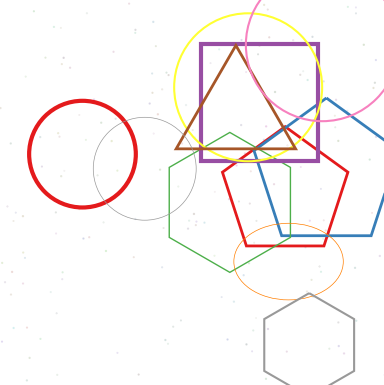[{"shape": "pentagon", "thickness": 2, "radius": 0.86, "center": [0.741, 0.5]}, {"shape": "circle", "thickness": 3, "radius": 0.69, "center": [0.214, 0.6]}, {"shape": "pentagon", "thickness": 2, "radius": 0.99, "center": [0.848, 0.548]}, {"shape": "hexagon", "thickness": 1, "radius": 0.91, "center": [0.597, 0.474]}, {"shape": "square", "thickness": 3, "radius": 0.76, "center": [0.673, 0.733]}, {"shape": "oval", "thickness": 0.5, "radius": 0.71, "center": [0.75, 0.321]}, {"shape": "circle", "thickness": 1.5, "radius": 0.96, "center": [0.645, 0.773]}, {"shape": "triangle", "thickness": 2, "radius": 0.9, "center": [0.613, 0.703]}, {"shape": "circle", "thickness": 1.5, "radius": 0.99, "center": [0.837, 0.884]}, {"shape": "hexagon", "thickness": 1.5, "radius": 0.67, "center": [0.803, 0.104]}, {"shape": "circle", "thickness": 0.5, "radius": 0.67, "center": [0.376, 0.562]}]